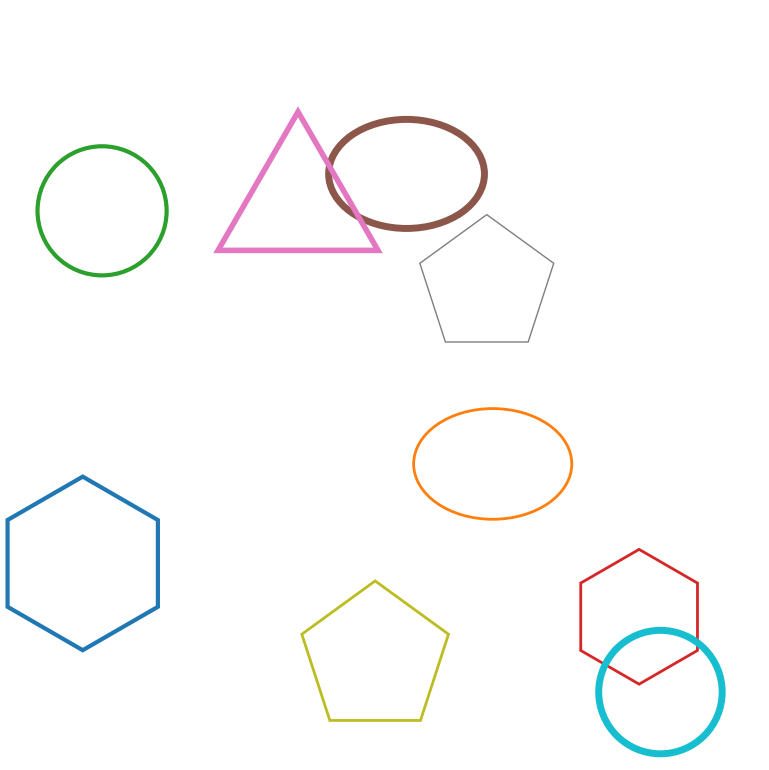[{"shape": "hexagon", "thickness": 1.5, "radius": 0.56, "center": [0.107, 0.268]}, {"shape": "oval", "thickness": 1, "radius": 0.51, "center": [0.64, 0.397]}, {"shape": "circle", "thickness": 1.5, "radius": 0.42, "center": [0.133, 0.726]}, {"shape": "hexagon", "thickness": 1, "radius": 0.44, "center": [0.83, 0.199]}, {"shape": "oval", "thickness": 2.5, "radius": 0.51, "center": [0.528, 0.774]}, {"shape": "triangle", "thickness": 2, "radius": 0.6, "center": [0.387, 0.735]}, {"shape": "pentagon", "thickness": 0.5, "radius": 0.46, "center": [0.632, 0.63]}, {"shape": "pentagon", "thickness": 1, "radius": 0.5, "center": [0.487, 0.145]}, {"shape": "circle", "thickness": 2.5, "radius": 0.4, "center": [0.858, 0.101]}]